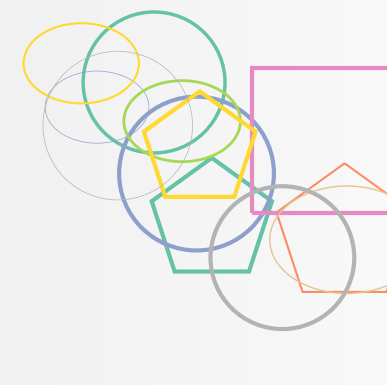[{"shape": "circle", "thickness": 2.5, "radius": 0.92, "center": [0.398, 0.786]}, {"shape": "pentagon", "thickness": 3, "radius": 0.82, "center": [0.547, 0.427]}, {"shape": "pentagon", "thickness": 1.5, "radius": 0.92, "center": [0.889, 0.391]}, {"shape": "oval", "thickness": 0.5, "radius": 0.67, "center": [0.25, 0.722]}, {"shape": "circle", "thickness": 3, "radius": 1.0, "center": [0.507, 0.549]}, {"shape": "square", "thickness": 3, "radius": 0.94, "center": [0.84, 0.635]}, {"shape": "oval", "thickness": 2, "radius": 0.75, "center": [0.47, 0.685]}, {"shape": "oval", "thickness": 1.5, "radius": 0.74, "center": [0.21, 0.836]}, {"shape": "pentagon", "thickness": 3, "radius": 0.76, "center": [0.515, 0.611]}, {"shape": "oval", "thickness": 1, "radius": 1.0, "center": [0.895, 0.377]}, {"shape": "circle", "thickness": 0.5, "radius": 0.97, "center": [0.304, 0.674]}, {"shape": "circle", "thickness": 3, "radius": 0.93, "center": [0.729, 0.331]}]